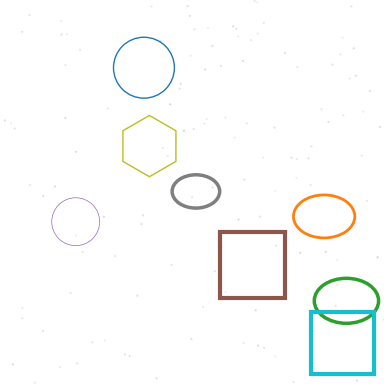[{"shape": "circle", "thickness": 1, "radius": 0.4, "center": [0.374, 0.824]}, {"shape": "oval", "thickness": 2, "radius": 0.4, "center": [0.842, 0.438]}, {"shape": "oval", "thickness": 2.5, "radius": 0.42, "center": [0.9, 0.219]}, {"shape": "circle", "thickness": 0.5, "radius": 0.31, "center": [0.197, 0.424]}, {"shape": "square", "thickness": 3, "radius": 0.42, "center": [0.657, 0.312]}, {"shape": "oval", "thickness": 2.5, "radius": 0.31, "center": [0.509, 0.503]}, {"shape": "hexagon", "thickness": 1, "radius": 0.4, "center": [0.388, 0.621]}, {"shape": "square", "thickness": 3, "radius": 0.41, "center": [0.89, 0.109]}]